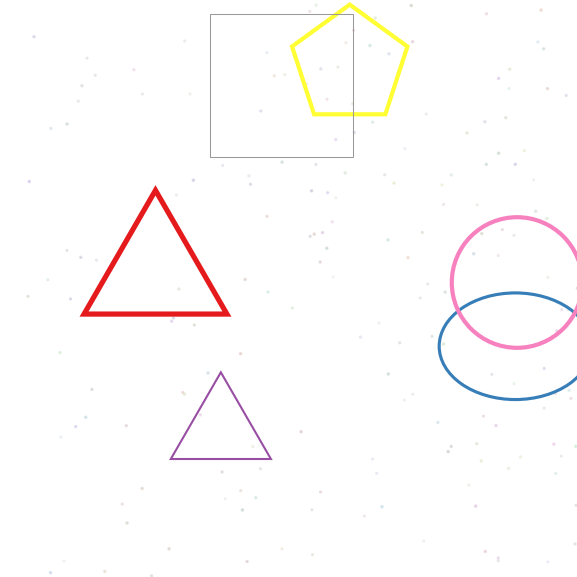[{"shape": "triangle", "thickness": 2.5, "radius": 0.71, "center": [0.269, 0.527]}, {"shape": "oval", "thickness": 1.5, "radius": 0.66, "center": [0.892, 0.4]}, {"shape": "triangle", "thickness": 1, "radius": 0.5, "center": [0.382, 0.254]}, {"shape": "pentagon", "thickness": 2, "radius": 0.53, "center": [0.606, 0.886]}, {"shape": "circle", "thickness": 2, "radius": 0.57, "center": [0.895, 0.51]}, {"shape": "square", "thickness": 0.5, "radius": 0.62, "center": [0.488, 0.851]}]